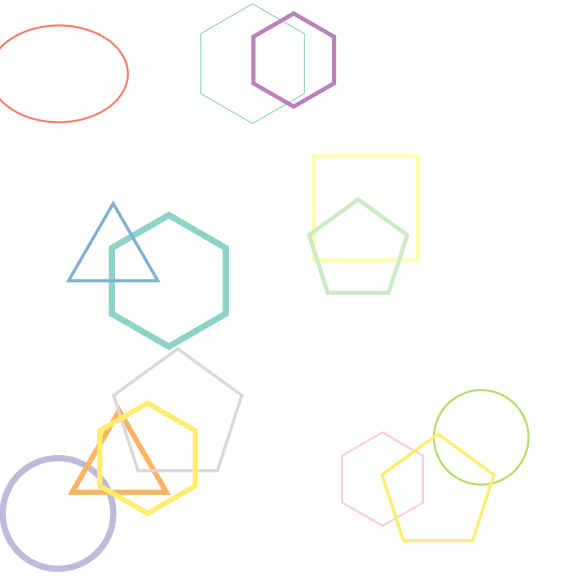[{"shape": "hexagon", "thickness": 3, "radius": 0.57, "center": [0.292, 0.513]}, {"shape": "hexagon", "thickness": 0.5, "radius": 0.52, "center": [0.437, 0.889]}, {"shape": "square", "thickness": 2, "radius": 0.45, "center": [0.634, 0.639]}, {"shape": "circle", "thickness": 3, "radius": 0.48, "center": [0.1, 0.11]}, {"shape": "oval", "thickness": 1, "radius": 0.6, "center": [0.102, 0.871]}, {"shape": "triangle", "thickness": 1.5, "radius": 0.45, "center": [0.196, 0.558]}, {"shape": "triangle", "thickness": 2.5, "radius": 0.47, "center": [0.207, 0.194]}, {"shape": "circle", "thickness": 1, "radius": 0.41, "center": [0.833, 0.242]}, {"shape": "hexagon", "thickness": 1, "radius": 0.4, "center": [0.662, 0.169]}, {"shape": "pentagon", "thickness": 1.5, "radius": 0.58, "center": [0.308, 0.278]}, {"shape": "hexagon", "thickness": 2, "radius": 0.4, "center": [0.509, 0.895]}, {"shape": "pentagon", "thickness": 2, "radius": 0.45, "center": [0.62, 0.564]}, {"shape": "pentagon", "thickness": 1.5, "radius": 0.51, "center": [0.758, 0.146]}, {"shape": "hexagon", "thickness": 2.5, "radius": 0.48, "center": [0.255, 0.206]}]